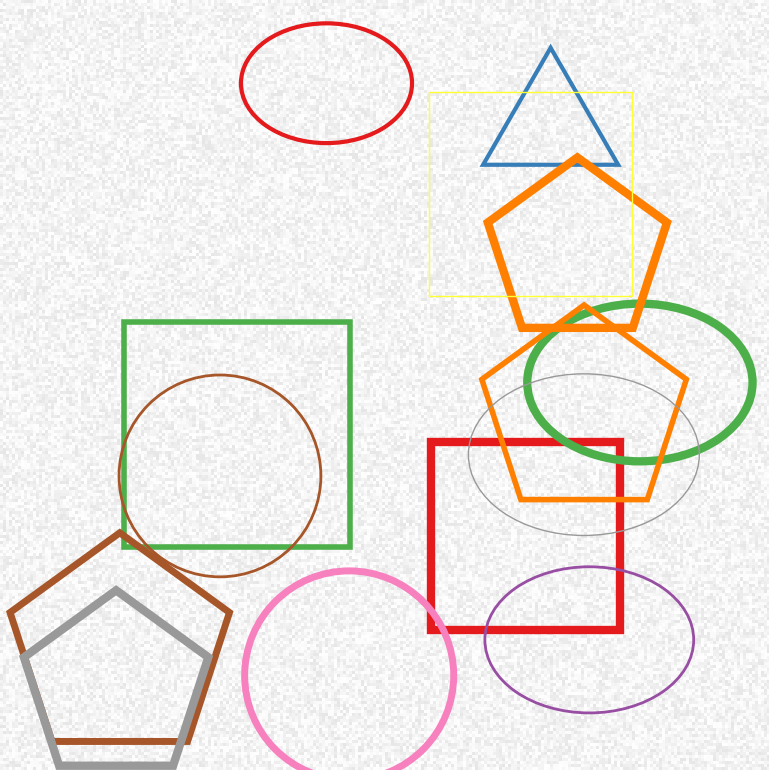[{"shape": "oval", "thickness": 1.5, "radius": 0.56, "center": [0.424, 0.892]}, {"shape": "square", "thickness": 3, "radius": 0.61, "center": [0.682, 0.304]}, {"shape": "triangle", "thickness": 1.5, "radius": 0.51, "center": [0.715, 0.837]}, {"shape": "square", "thickness": 2, "radius": 0.73, "center": [0.308, 0.436]}, {"shape": "oval", "thickness": 3, "radius": 0.73, "center": [0.831, 0.503]}, {"shape": "oval", "thickness": 1, "radius": 0.68, "center": [0.765, 0.169]}, {"shape": "pentagon", "thickness": 2, "radius": 0.7, "center": [0.759, 0.464]}, {"shape": "pentagon", "thickness": 3, "radius": 0.61, "center": [0.75, 0.673]}, {"shape": "square", "thickness": 0.5, "radius": 0.66, "center": [0.689, 0.748]}, {"shape": "circle", "thickness": 1, "radius": 0.66, "center": [0.286, 0.382]}, {"shape": "pentagon", "thickness": 2.5, "radius": 0.75, "center": [0.156, 0.158]}, {"shape": "circle", "thickness": 2.5, "radius": 0.68, "center": [0.453, 0.123]}, {"shape": "pentagon", "thickness": 3, "radius": 0.63, "center": [0.151, 0.107]}, {"shape": "oval", "thickness": 0.5, "radius": 0.75, "center": [0.758, 0.41]}]